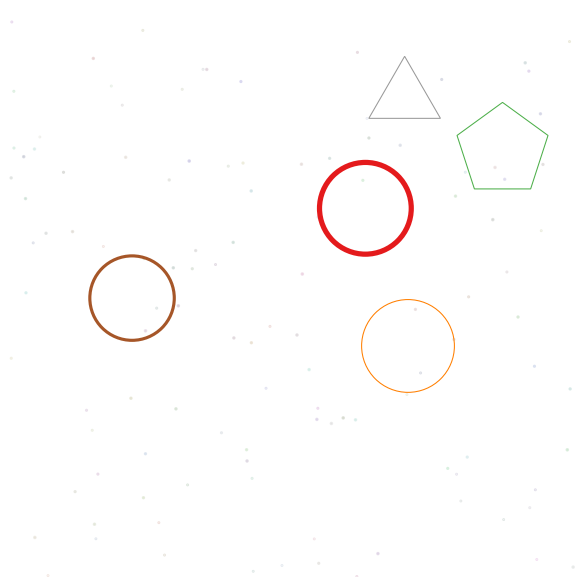[{"shape": "circle", "thickness": 2.5, "radius": 0.4, "center": [0.633, 0.638]}, {"shape": "pentagon", "thickness": 0.5, "radius": 0.41, "center": [0.87, 0.739]}, {"shape": "circle", "thickness": 0.5, "radius": 0.4, "center": [0.707, 0.4]}, {"shape": "circle", "thickness": 1.5, "radius": 0.37, "center": [0.229, 0.483]}, {"shape": "triangle", "thickness": 0.5, "radius": 0.36, "center": [0.701, 0.83]}]